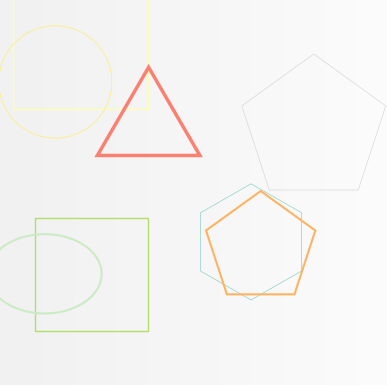[{"shape": "hexagon", "thickness": 0.5, "radius": 0.75, "center": [0.648, 0.372]}, {"shape": "square", "thickness": 1, "radius": 0.87, "center": [0.207, 0.891]}, {"shape": "triangle", "thickness": 2.5, "radius": 0.76, "center": [0.384, 0.673]}, {"shape": "pentagon", "thickness": 1.5, "radius": 0.74, "center": [0.673, 0.355]}, {"shape": "square", "thickness": 1, "radius": 0.73, "center": [0.235, 0.287]}, {"shape": "pentagon", "thickness": 0.5, "radius": 0.98, "center": [0.81, 0.665]}, {"shape": "oval", "thickness": 1.5, "radius": 0.74, "center": [0.115, 0.289]}, {"shape": "circle", "thickness": 0.5, "radius": 0.73, "center": [0.143, 0.787]}]